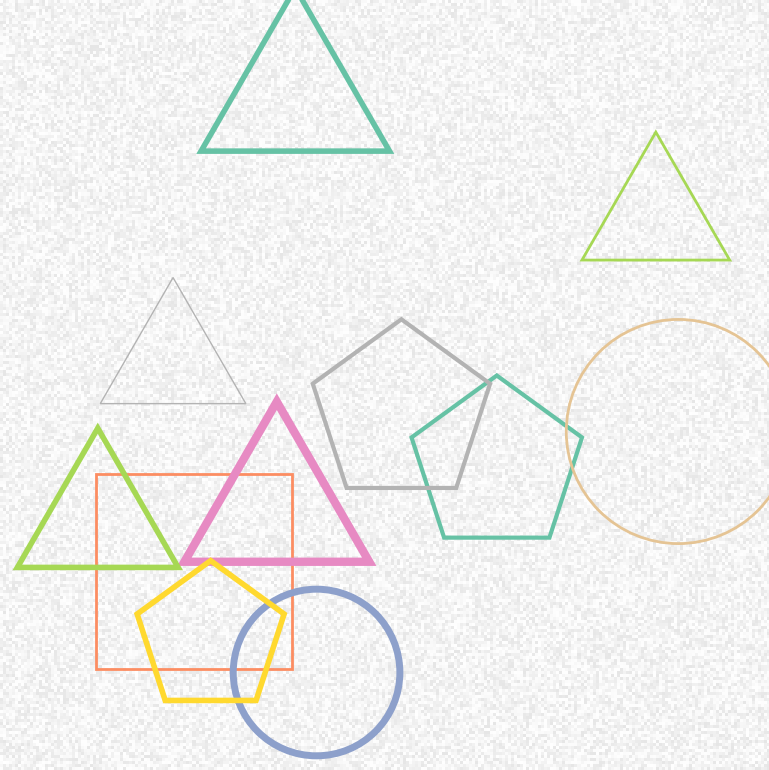[{"shape": "triangle", "thickness": 2, "radius": 0.71, "center": [0.383, 0.874]}, {"shape": "pentagon", "thickness": 1.5, "radius": 0.58, "center": [0.645, 0.396]}, {"shape": "square", "thickness": 1, "radius": 0.64, "center": [0.252, 0.258]}, {"shape": "circle", "thickness": 2.5, "radius": 0.54, "center": [0.411, 0.127]}, {"shape": "triangle", "thickness": 3, "radius": 0.69, "center": [0.359, 0.34]}, {"shape": "triangle", "thickness": 2, "radius": 0.6, "center": [0.127, 0.323]}, {"shape": "triangle", "thickness": 1, "radius": 0.55, "center": [0.852, 0.718]}, {"shape": "pentagon", "thickness": 2, "radius": 0.5, "center": [0.274, 0.172]}, {"shape": "circle", "thickness": 1, "radius": 0.73, "center": [0.881, 0.44]}, {"shape": "triangle", "thickness": 0.5, "radius": 0.55, "center": [0.225, 0.53]}, {"shape": "pentagon", "thickness": 1.5, "radius": 0.61, "center": [0.521, 0.464]}]